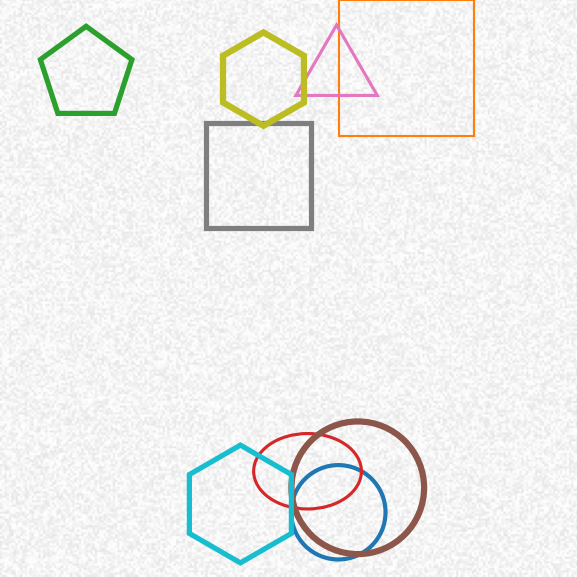[{"shape": "circle", "thickness": 2, "radius": 0.41, "center": [0.586, 0.112]}, {"shape": "square", "thickness": 1, "radius": 0.59, "center": [0.704, 0.881]}, {"shape": "pentagon", "thickness": 2.5, "radius": 0.42, "center": [0.149, 0.87]}, {"shape": "oval", "thickness": 1.5, "radius": 0.47, "center": [0.533, 0.183]}, {"shape": "circle", "thickness": 3, "radius": 0.57, "center": [0.62, 0.155]}, {"shape": "triangle", "thickness": 1.5, "radius": 0.41, "center": [0.583, 0.875]}, {"shape": "square", "thickness": 2.5, "radius": 0.45, "center": [0.448, 0.695]}, {"shape": "hexagon", "thickness": 3, "radius": 0.4, "center": [0.456, 0.862]}, {"shape": "hexagon", "thickness": 2.5, "radius": 0.51, "center": [0.416, 0.126]}]